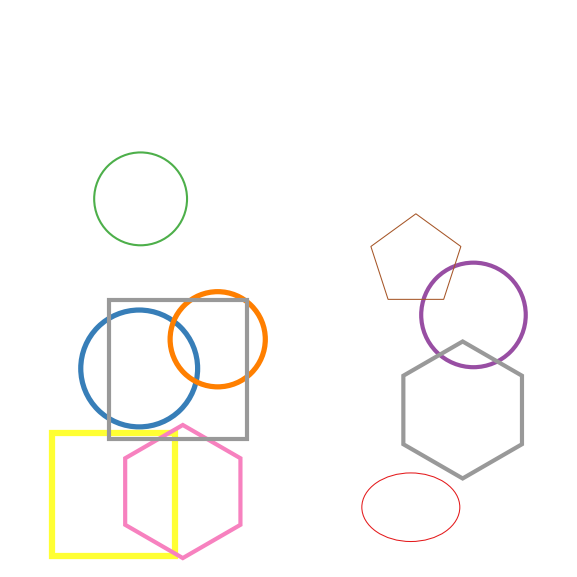[{"shape": "oval", "thickness": 0.5, "radius": 0.42, "center": [0.711, 0.121]}, {"shape": "circle", "thickness": 2.5, "radius": 0.51, "center": [0.241, 0.361]}, {"shape": "circle", "thickness": 1, "radius": 0.4, "center": [0.243, 0.655]}, {"shape": "circle", "thickness": 2, "radius": 0.45, "center": [0.82, 0.454]}, {"shape": "circle", "thickness": 2.5, "radius": 0.41, "center": [0.377, 0.412]}, {"shape": "square", "thickness": 3, "radius": 0.53, "center": [0.197, 0.142]}, {"shape": "pentagon", "thickness": 0.5, "radius": 0.41, "center": [0.72, 0.547]}, {"shape": "hexagon", "thickness": 2, "radius": 0.58, "center": [0.317, 0.148]}, {"shape": "square", "thickness": 2, "radius": 0.6, "center": [0.309, 0.359]}, {"shape": "hexagon", "thickness": 2, "radius": 0.59, "center": [0.801, 0.289]}]